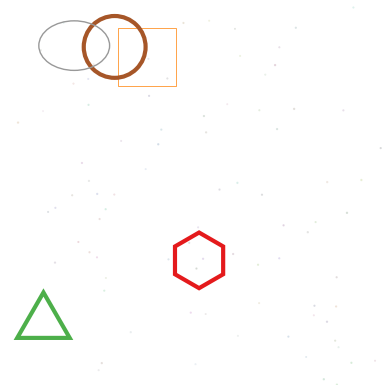[{"shape": "hexagon", "thickness": 3, "radius": 0.36, "center": [0.517, 0.324]}, {"shape": "triangle", "thickness": 3, "radius": 0.39, "center": [0.113, 0.162]}, {"shape": "square", "thickness": 0.5, "radius": 0.38, "center": [0.381, 0.852]}, {"shape": "circle", "thickness": 3, "radius": 0.4, "center": [0.298, 0.878]}, {"shape": "oval", "thickness": 1, "radius": 0.46, "center": [0.193, 0.882]}]